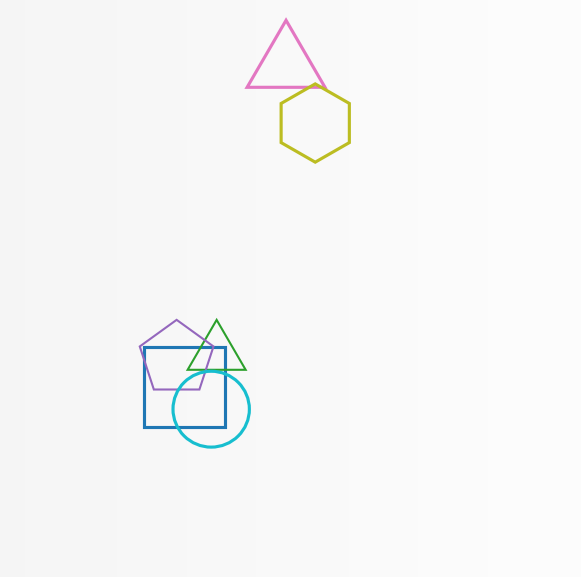[{"shape": "square", "thickness": 1.5, "radius": 0.35, "center": [0.318, 0.329]}, {"shape": "triangle", "thickness": 1, "radius": 0.29, "center": [0.373, 0.388]}, {"shape": "pentagon", "thickness": 1, "radius": 0.33, "center": [0.304, 0.379]}, {"shape": "triangle", "thickness": 1.5, "radius": 0.39, "center": [0.492, 0.887]}, {"shape": "hexagon", "thickness": 1.5, "radius": 0.34, "center": [0.542, 0.786]}, {"shape": "circle", "thickness": 1.5, "radius": 0.33, "center": [0.363, 0.291]}]